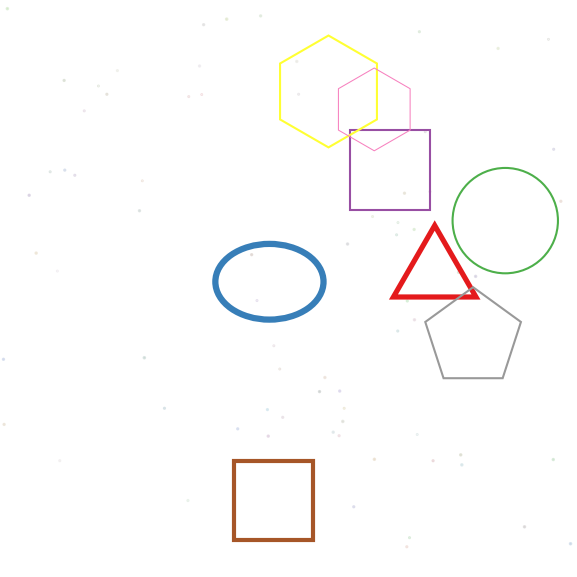[{"shape": "triangle", "thickness": 2.5, "radius": 0.41, "center": [0.753, 0.526]}, {"shape": "oval", "thickness": 3, "radius": 0.47, "center": [0.467, 0.511]}, {"shape": "circle", "thickness": 1, "radius": 0.46, "center": [0.875, 0.617]}, {"shape": "square", "thickness": 1, "radius": 0.35, "center": [0.675, 0.705]}, {"shape": "hexagon", "thickness": 1, "radius": 0.48, "center": [0.569, 0.841]}, {"shape": "square", "thickness": 2, "radius": 0.34, "center": [0.474, 0.132]}, {"shape": "hexagon", "thickness": 0.5, "radius": 0.36, "center": [0.648, 0.81]}, {"shape": "pentagon", "thickness": 1, "radius": 0.44, "center": [0.819, 0.415]}]